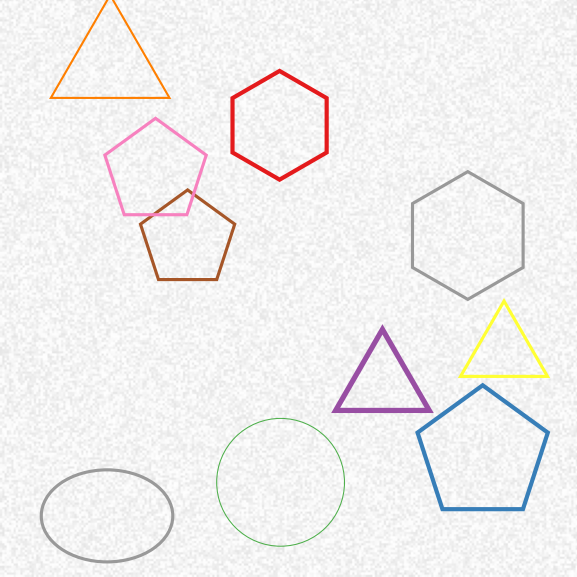[{"shape": "hexagon", "thickness": 2, "radius": 0.47, "center": [0.484, 0.782]}, {"shape": "pentagon", "thickness": 2, "radius": 0.59, "center": [0.836, 0.213]}, {"shape": "circle", "thickness": 0.5, "radius": 0.55, "center": [0.486, 0.164]}, {"shape": "triangle", "thickness": 2.5, "radius": 0.47, "center": [0.662, 0.335]}, {"shape": "triangle", "thickness": 1, "radius": 0.59, "center": [0.191, 0.889]}, {"shape": "triangle", "thickness": 1.5, "radius": 0.43, "center": [0.873, 0.391]}, {"shape": "pentagon", "thickness": 1.5, "radius": 0.43, "center": [0.325, 0.584]}, {"shape": "pentagon", "thickness": 1.5, "radius": 0.46, "center": [0.269, 0.702]}, {"shape": "oval", "thickness": 1.5, "radius": 0.57, "center": [0.185, 0.106]}, {"shape": "hexagon", "thickness": 1.5, "radius": 0.55, "center": [0.81, 0.591]}]